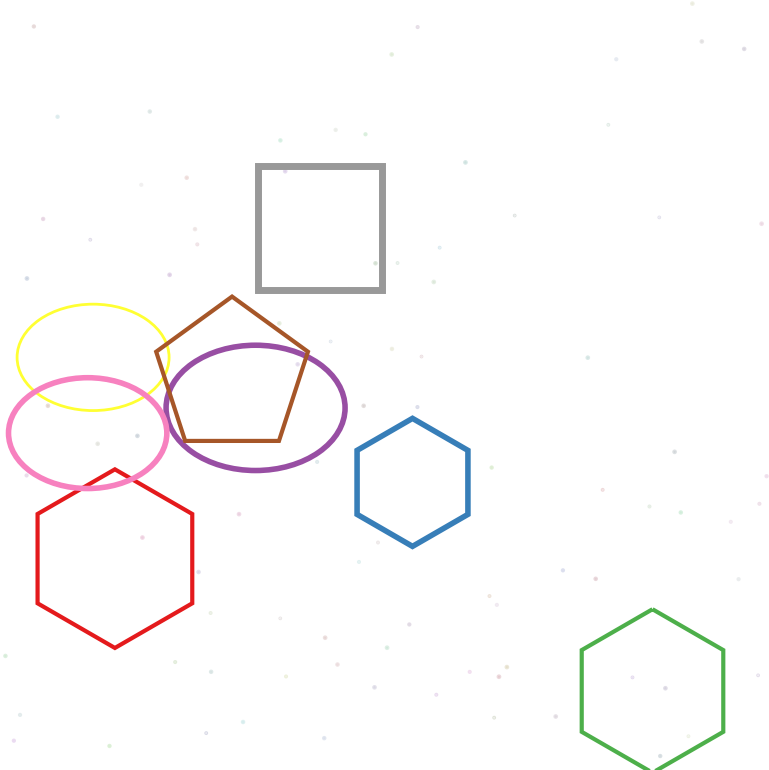[{"shape": "hexagon", "thickness": 1.5, "radius": 0.58, "center": [0.149, 0.274]}, {"shape": "hexagon", "thickness": 2, "radius": 0.42, "center": [0.536, 0.374]}, {"shape": "hexagon", "thickness": 1.5, "radius": 0.53, "center": [0.847, 0.103]}, {"shape": "oval", "thickness": 2, "radius": 0.58, "center": [0.332, 0.47]}, {"shape": "oval", "thickness": 1, "radius": 0.49, "center": [0.121, 0.536]}, {"shape": "pentagon", "thickness": 1.5, "radius": 0.52, "center": [0.301, 0.511]}, {"shape": "oval", "thickness": 2, "radius": 0.51, "center": [0.114, 0.438]}, {"shape": "square", "thickness": 2.5, "radius": 0.4, "center": [0.416, 0.704]}]